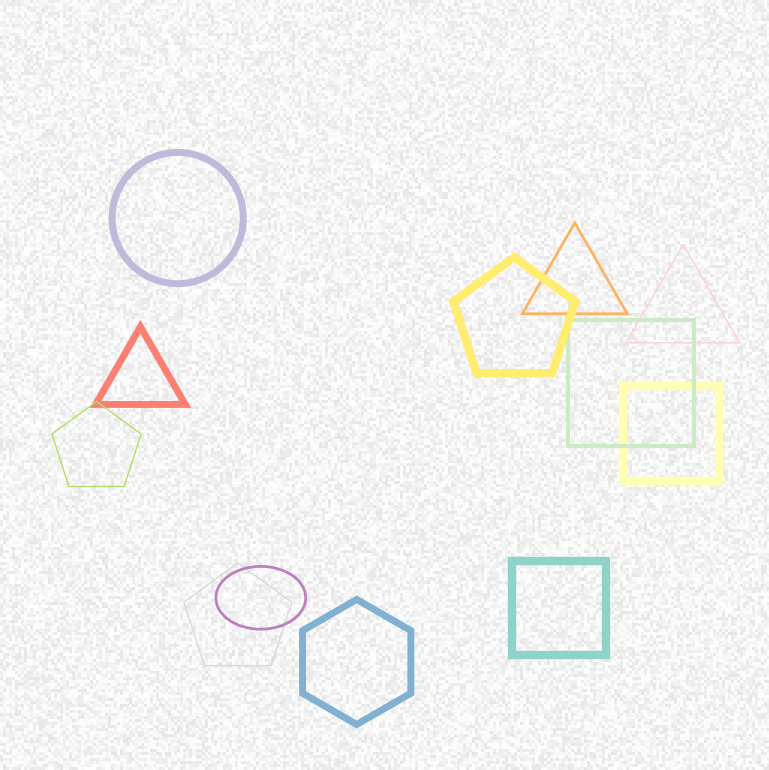[{"shape": "square", "thickness": 3, "radius": 0.31, "center": [0.726, 0.21]}, {"shape": "square", "thickness": 3, "radius": 0.31, "center": [0.871, 0.437]}, {"shape": "circle", "thickness": 2.5, "radius": 0.43, "center": [0.231, 0.717]}, {"shape": "triangle", "thickness": 2.5, "radius": 0.34, "center": [0.182, 0.508]}, {"shape": "hexagon", "thickness": 2.5, "radius": 0.41, "center": [0.463, 0.14]}, {"shape": "triangle", "thickness": 1, "radius": 0.39, "center": [0.746, 0.632]}, {"shape": "pentagon", "thickness": 0.5, "radius": 0.3, "center": [0.125, 0.418]}, {"shape": "triangle", "thickness": 0.5, "radius": 0.43, "center": [0.887, 0.597]}, {"shape": "pentagon", "thickness": 0.5, "radius": 0.37, "center": [0.309, 0.195]}, {"shape": "oval", "thickness": 1, "radius": 0.29, "center": [0.339, 0.224]}, {"shape": "square", "thickness": 1.5, "radius": 0.41, "center": [0.819, 0.503]}, {"shape": "pentagon", "thickness": 3, "radius": 0.42, "center": [0.668, 0.583]}]